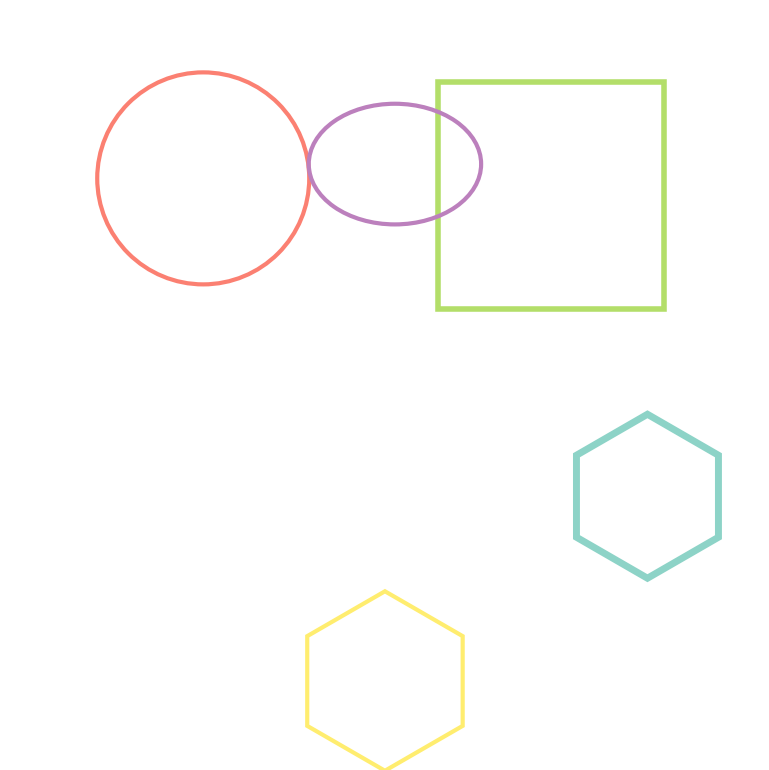[{"shape": "hexagon", "thickness": 2.5, "radius": 0.53, "center": [0.841, 0.356]}, {"shape": "circle", "thickness": 1.5, "radius": 0.69, "center": [0.264, 0.768]}, {"shape": "square", "thickness": 2, "radius": 0.73, "center": [0.715, 0.746]}, {"shape": "oval", "thickness": 1.5, "radius": 0.56, "center": [0.513, 0.787]}, {"shape": "hexagon", "thickness": 1.5, "radius": 0.58, "center": [0.5, 0.116]}]